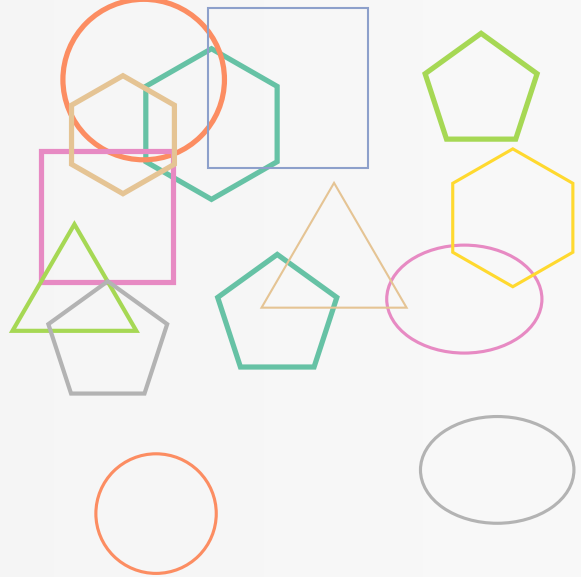[{"shape": "pentagon", "thickness": 2.5, "radius": 0.54, "center": [0.477, 0.451]}, {"shape": "hexagon", "thickness": 2.5, "radius": 0.65, "center": [0.364, 0.784]}, {"shape": "circle", "thickness": 2.5, "radius": 0.69, "center": [0.247, 0.861]}, {"shape": "circle", "thickness": 1.5, "radius": 0.52, "center": [0.268, 0.11]}, {"shape": "square", "thickness": 1, "radius": 0.69, "center": [0.496, 0.847]}, {"shape": "oval", "thickness": 1.5, "radius": 0.67, "center": [0.799, 0.481]}, {"shape": "square", "thickness": 2.5, "radius": 0.57, "center": [0.184, 0.624]}, {"shape": "pentagon", "thickness": 2.5, "radius": 0.51, "center": [0.828, 0.84]}, {"shape": "triangle", "thickness": 2, "radius": 0.61, "center": [0.128, 0.488]}, {"shape": "hexagon", "thickness": 1.5, "radius": 0.6, "center": [0.882, 0.622]}, {"shape": "hexagon", "thickness": 2.5, "radius": 0.51, "center": [0.212, 0.766]}, {"shape": "triangle", "thickness": 1, "radius": 0.72, "center": [0.575, 0.538]}, {"shape": "pentagon", "thickness": 2, "radius": 0.54, "center": [0.185, 0.405]}, {"shape": "oval", "thickness": 1.5, "radius": 0.66, "center": [0.855, 0.185]}]